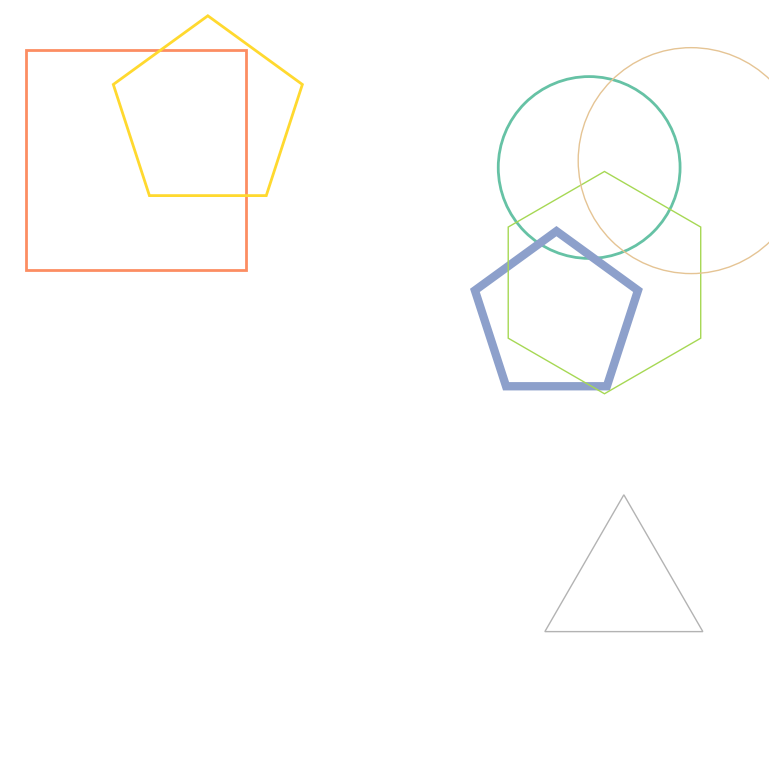[{"shape": "circle", "thickness": 1, "radius": 0.59, "center": [0.765, 0.782]}, {"shape": "square", "thickness": 1, "radius": 0.71, "center": [0.177, 0.792]}, {"shape": "pentagon", "thickness": 3, "radius": 0.56, "center": [0.723, 0.588]}, {"shape": "hexagon", "thickness": 0.5, "radius": 0.72, "center": [0.785, 0.633]}, {"shape": "pentagon", "thickness": 1, "radius": 0.65, "center": [0.27, 0.85]}, {"shape": "circle", "thickness": 0.5, "radius": 0.73, "center": [0.898, 0.791]}, {"shape": "triangle", "thickness": 0.5, "radius": 0.59, "center": [0.81, 0.239]}]